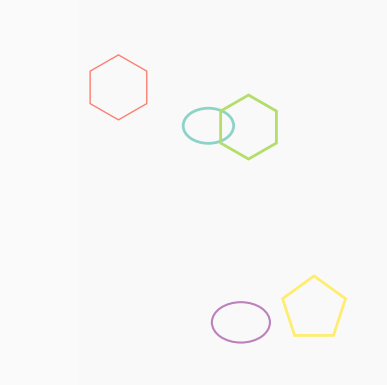[{"shape": "oval", "thickness": 2, "radius": 0.33, "center": [0.538, 0.673]}, {"shape": "hexagon", "thickness": 1, "radius": 0.42, "center": [0.306, 0.773]}, {"shape": "hexagon", "thickness": 2, "radius": 0.42, "center": [0.641, 0.67]}, {"shape": "oval", "thickness": 1.5, "radius": 0.37, "center": [0.622, 0.163]}, {"shape": "pentagon", "thickness": 2, "radius": 0.43, "center": [0.81, 0.198]}]